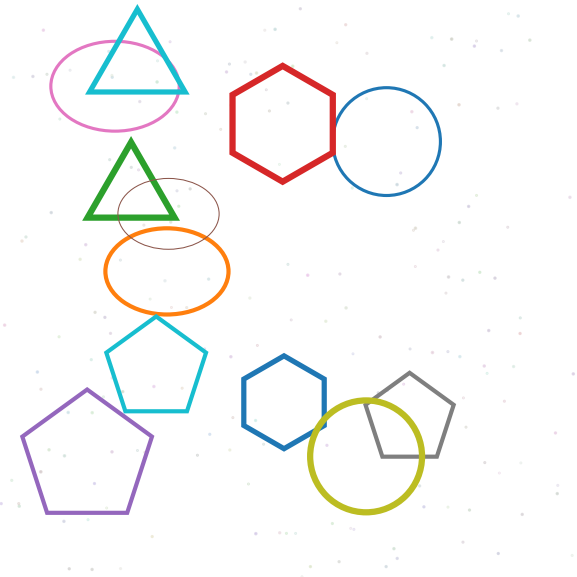[{"shape": "circle", "thickness": 1.5, "radius": 0.47, "center": [0.669, 0.754]}, {"shape": "hexagon", "thickness": 2.5, "radius": 0.4, "center": [0.492, 0.303]}, {"shape": "oval", "thickness": 2, "radius": 0.53, "center": [0.289, 0.529]}, {"shape": "triangle", "thickness": 3, "radius": 0.43, "center": [0.227, 0.666]}, {"shape": "hexagon", "thickness": 3, "radius": 0.5, "center": [0.489, 0.785]}, {"shape": "pentagon", "thickness": 2, "radius": 0.59, "center": [0.151, 0.207]}, {"shape": "oval", "thickness": 0.5, "radius": 0.44, "center": [0.292, 0.629]}, {"shape": "oval", "thickness": 1.5, "radius": 0.56, "center": [0.199, 0.85]}, {"shape": "pentagon", "thickness": 2, "radius": 0.4, "center": [0.709, 0.273]}, {"shape": "circle", "thickness": 3, "radius": 0.48, "center": [0.634, 0.209]}, {"shape": "triangle", "thickness": 2.5, "radius": 0.48, "center": [0.238, 0.888]}, {"shape": "pentagon", "thickness": 2, "radius": 0.45, "center": [0.27, 0.36]}]